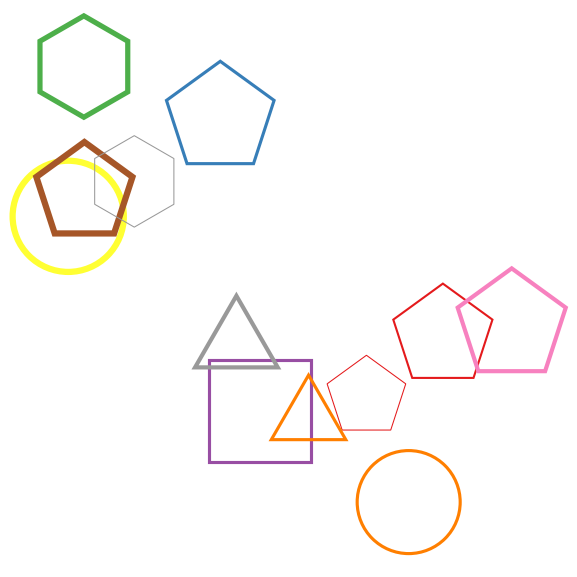[{"shape": "pentagon", "thickness": 1, "radius": 0.45, "center": [0.767, 0.418]}, {"shape": "pentagon", "thickness": 0.5, "radius": 0.36, "center": [0.635, 0.312]}, {"shape": "pentagon", "thickness": 1.5, "radius": 0.49, "center": [0.381, 0.795]}, {"shape": "hexagon", "thickness": 2.5, "radius": 0.44, "center": [0.145, 0.884]}, {"shape": "square", "thickness": 1.5, "radius": 0.44, "center": [0.45, 0.288]}, {"shape": "triangle", "thickness": 1.5, "radius": 0.37, "center": [0.534, 0.275]}, {"shape": "circle", "thickness": 1.5, "radius": 0.45, "center": [0.708, 0.13]}, {"shape": "circle", "thickness": 3, "radius": 0.48, "center": [0.118, 0.625]}, {"shape": "pentagon", "thickness": 3, "radius": 0.44, "center": [0.146, 0.666]}, {"shape": "pentagon", "thickness": 2, "radius": 0.49, "center": [0.886, 0.436]}, {"shape": "hexagon", "thickness": 0.5, "radius": 0.4, "center": [0.233, 0.685]}, {"shape": "triangle", "thickness": 2, "radius": 0.41, "center": [0.409, 0.404]}]